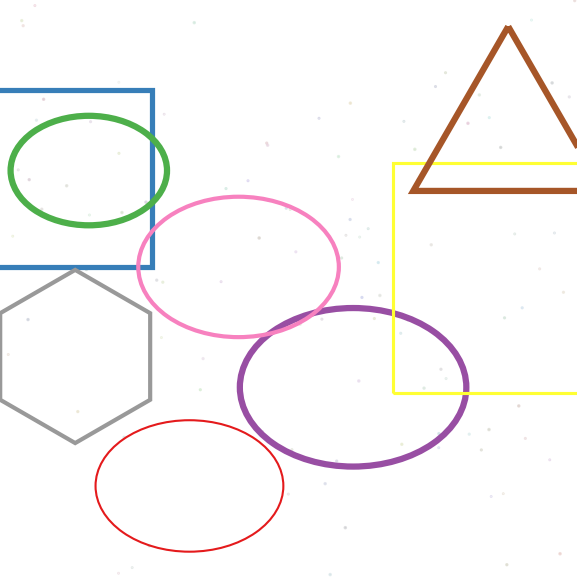[{"shape": "oval", "thickness": 1, "radius": 0.81, "center": [0.328, 0.158]}, {"shape": "square", "thickness": 2.5, "radius": 0.77, "center": [0.11, 0.69]}, {"shape": "oval", "thickness": 3, "radius": 0.68, "center": [0.154, 0.704]}, {"shape": "oval", "thickness": 3, "radius": 0.98, "center": [0.611, 0.328]}, {"shape": "square", "thickness": 1.5, "radius": 1.0, "center": [0.88, 0.517]}, {"shape": "triangle", "thickness": 3, "radius": 0.95, "center": [0.88, 0.763]}, {"shape": "oval", "thickness": 2, "radius": 0.87, "center": [0.413, 0.537]}, {"shape": "hexagon", "thickness": 2, "radius": 0.75, "center": [0.13, 0.382]}]